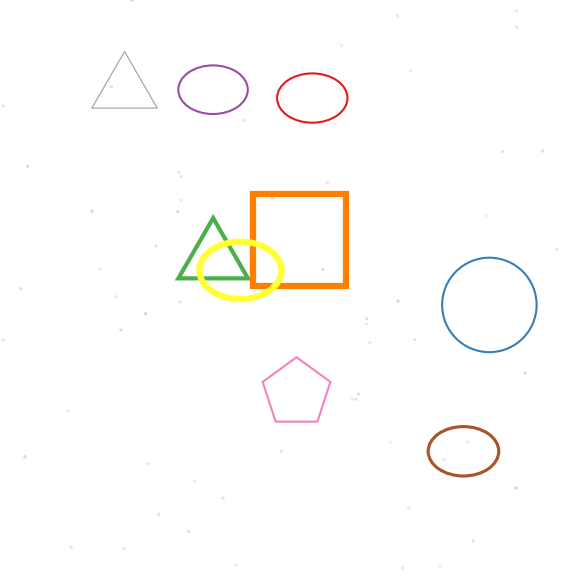[{"shape": "oval", "thickness": 1, "radius": 0.3, "center": [0.541, 0.829]}, {"shape": "circle", "thickness": 1, "radius": 0.41, "center": [0.847, 0.471]}, {"shape": "triangle", "thickness": 2, "radius": 0.35, "center": [0.369, 0.552]}, {"shape": "oval", "thickness": 1, "radius": 0.3, "center": [0.369, 0.844]}, {"shape": "square", "thickness": 3, "radius": 0.4, "center": [0.519, 0.583]}, {"shape": "oval", "thickness": 3, "radius": 0.36, "center": [0.416, 0.531]}, {"shape": "oval", "thickness": 1.5, "radius": 0.31, "center": [0.803, 0.218]}, {"shape": "pentagon", "thickness": 1, "radius": 0.31, "center": [0.513, 0.319]}, {"shape": "triangle", "thickness": 0.5, "radius": 0.33, "center": [0.216, 0.845]}]